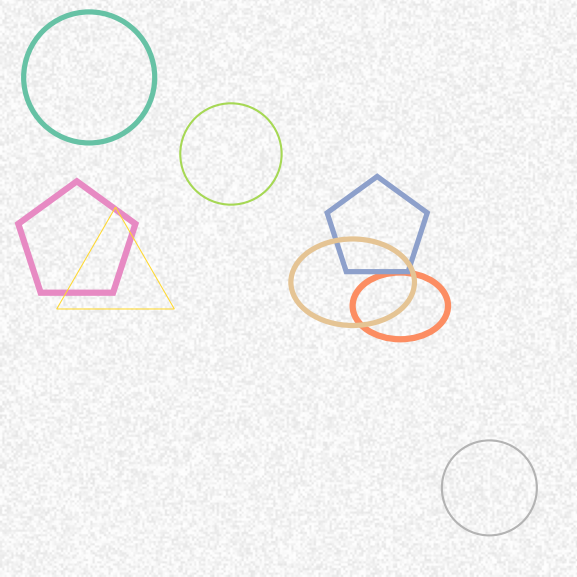[{"shape": "circle", "thickness": 2.5, "radius": 0.57, "center": [0.154, 0.865]}, {"shape": "oval", "thickness": 3, "radius": 0.41, "center": [0.693, 0.469]}, {"shape": "pentagon", "thickness": 2.5, "radius": 0.46, "center": [0.653, 0.602]}, {"shape": "pentagon", "thickness": 3, "radius": 0.53, "center": [0.133, 0.579]}, {"shape": "circle", "thickness": 1, "radius": 0.44, "center": [0.4, 0.732]}, {"shape": "triangle", "thickness": 0.5, "radius": 0.59, "center": [0.2, 0.523]}, {"shape": "oval", "thickness": 2.5, "radius": 0.53, "center": [0.611, 0.51]}, {"shape": "circle", "thickness": 1, "radius": 0.41, "center": [0.847, 0.154]}]